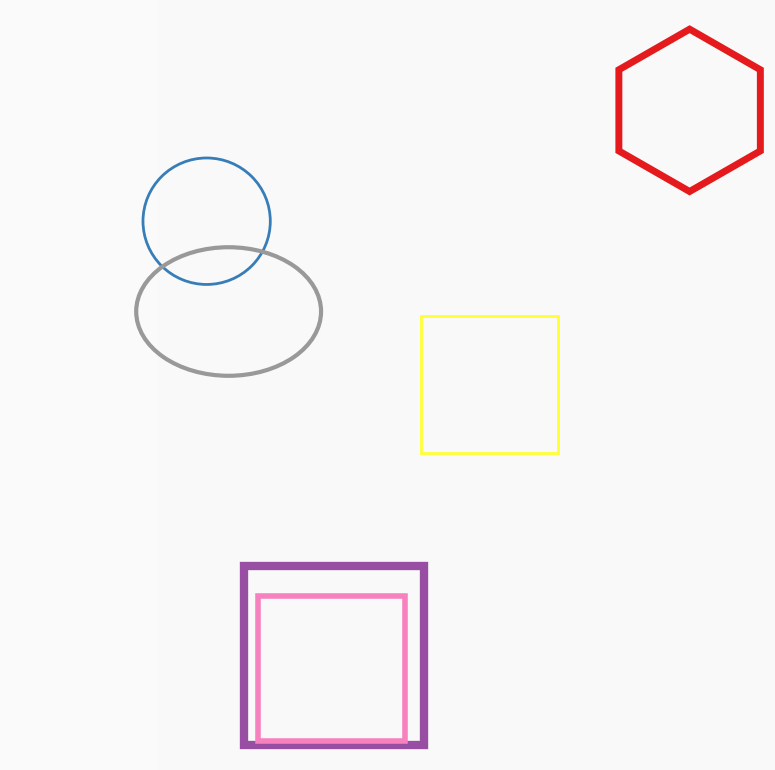[{"shape": "hexagon", "thickness": 2.5, "radius": 0.53, "center": [0.89, 0.857]}, {"shape": "circle", "thickness": 1, "radius": 0.41, "center": [0.267, 0.713]}, {"shape": "square", "thickness": 3, "radius": 0.58, "center": [0.431, 0.149]}, {"shape": "square", "thickness": 1, "radius": 0.44, "center": [0.632, 0.5]}, {"shape": "square", "thickness": 2, "radius": 0.47, "center": [0.427, 0.132]}, {"shape": "oval", "thickness": 1.5, "radius": 0.6, "center": [0.295, 0.595]}]